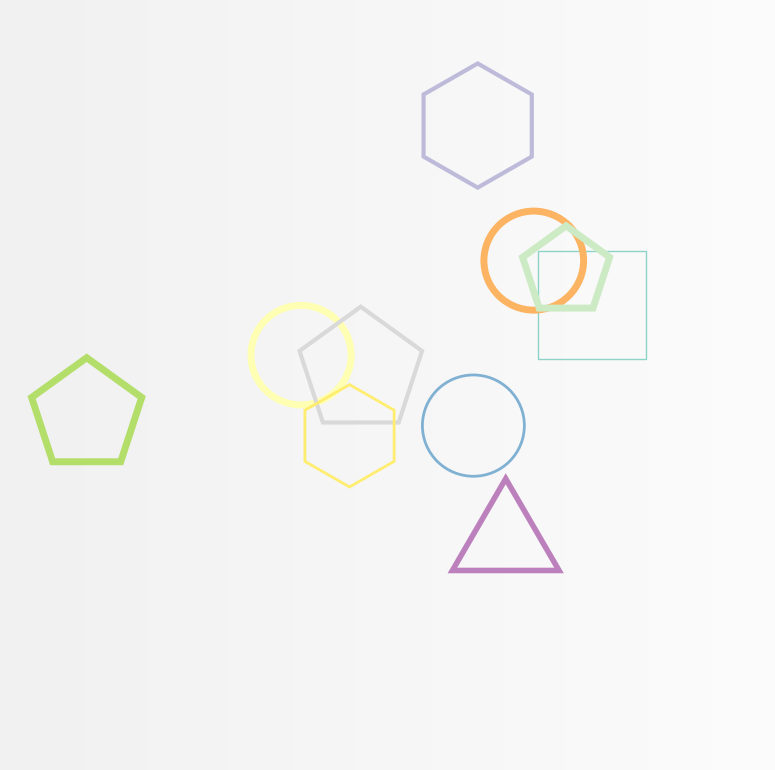[{"shape": "square", "thickness": 0.5, "radius": 0.35, "center": [0.764, 0.604]}, {"shape": "circle", "thickness": 2.5, "radius": 0.32, "center": [0.388, 0.539]}, {"shape": "hexagon", "thickness": 1.5, "radius": 0.4, "center": [0.616, 0.837]}, {"shape": "circle", "thickness": 1, "radius": 0.33, "center": [0.611, 0.447]}, {"shape": "circle", "thickness": 2.5, "radius": 0.32, "center": [0.689, 0.662]}, {"shape": "pentagon", "thickness": 2.5, "radius": 0.37, "center": [0.112, 0.461]}, {"shape": "pentagon", "thickness": 1.5, "radius": 0.42, "center": [0.466, 0.519]}, {"shape": "triangle", "thickness": 2, "radius": 0.4, "center": [0.653, 0.299]}, {"shape": "pentagon", "thickness": 2.5, "radius": 0.3, "center": [0.73, 0.648]}, {"shape": "hexagon", "thickness": 1, "radius": 0.33, "center": [0.451, 0.434]}]